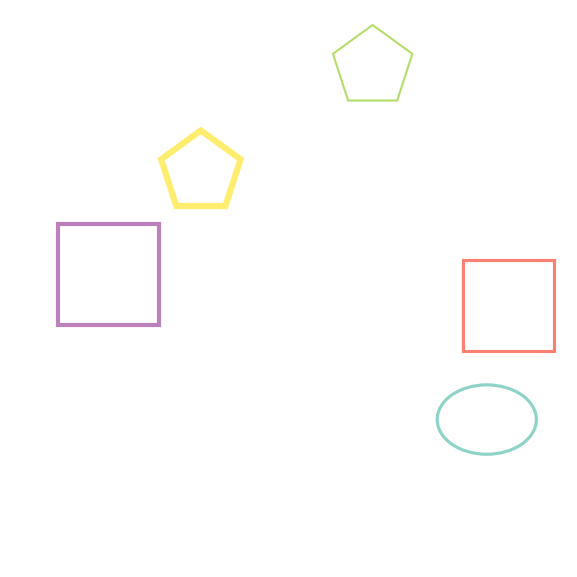[{"shape": "oval", "thickness": 1.5, "radius": 0.43, "center": [0.843, 0.273]}, {"shape": "square", "thickness": 1.5, "radius": 0.39, "center": [0.88, 0.47]}, {"shape": "pentagon", "thickness": 1, "radius": 0.36, "center": [0.645, 0.884]}, {"shape": "square", "thickness": 2, "radius": 0.44, "center": [0.188, 0.524]}, {"shape": "pentagon", "thickness": 3, "radius": 0.36, "center": [0.348, 0.701]}]